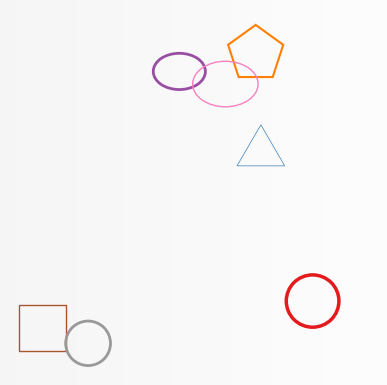[{"shape": "circle", "thickness": 2.5, "radius": 0.34, "center": [0.807, 0.218]}, {"shape": "triangle", "thickness": 0.5, "radius": 0.36, "center": [0.673, 0.605]}, {"shape": "oval", "thickness": 2, "radius": 0.34, "center": [0.463, 0.814]}, {"shape": "pentagon", "thickness": 1.5, "radius": 0.37, "center": [0.66, 0.86]}, {"shape": "square", "thickness": 1, "radius": 0.3, "center": [0.109, 0.148]}, {"shape": "oval", "thickness": 1, "radius": 0.42, "center": [0.582, 0.782]}, {"shape": "circle", "thickness": 2, "radius": 0.29, "center": [0.227, 0.108]}]